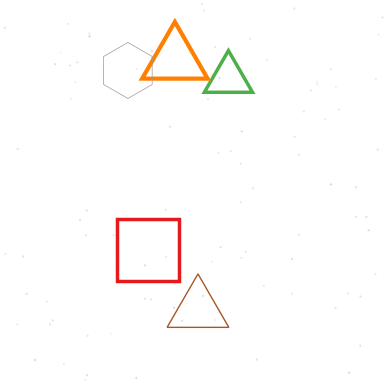[{"shape": "square", "thickness": 2.5, "radius": 0.4, "center": [0.385, 0.351]}, {"shape": "triangle", "thickness": 2.5, "radius": 0.36, "center": [0.593, 0.796]}, {"shape": "triangle", "thickness": 3, "radius": 0.49, "center": [0.454, 0.845]}, {"shape": "triangle", "thickness": 1, "radius": 0.46, "center": [0.514, 0.196]}, {"shape": "hexagon", "thickness": 0.5, "radius": 0.36, "center": [0.332, 0.817]}]